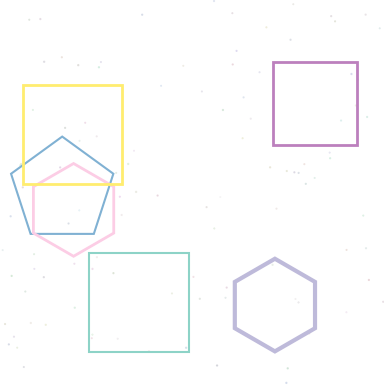[{"shape": "square", "thickness": 1.5, "radius": 0.65, "center": [0.361, 0.215]}, {"shape": "hexagon", "thickness": 3, "radius": 0.6, "center": [0.714, 0.208]}, {"shape": "pentagon", "thickness": 1.5, "radius": 0.7, "center": [0.162, 0.506]}, {"shape": "hexagon", "thickness": 2, "radius": 0.6, "center": [0.191, 0.455]}, {"shape": "square", "thickness": 2, "radius": 0.54, "center": [0.818, 0.731]}, {"shape": "square", "thickness": 2, "radius": 0.64, "center": [0.188, 0.651]}]